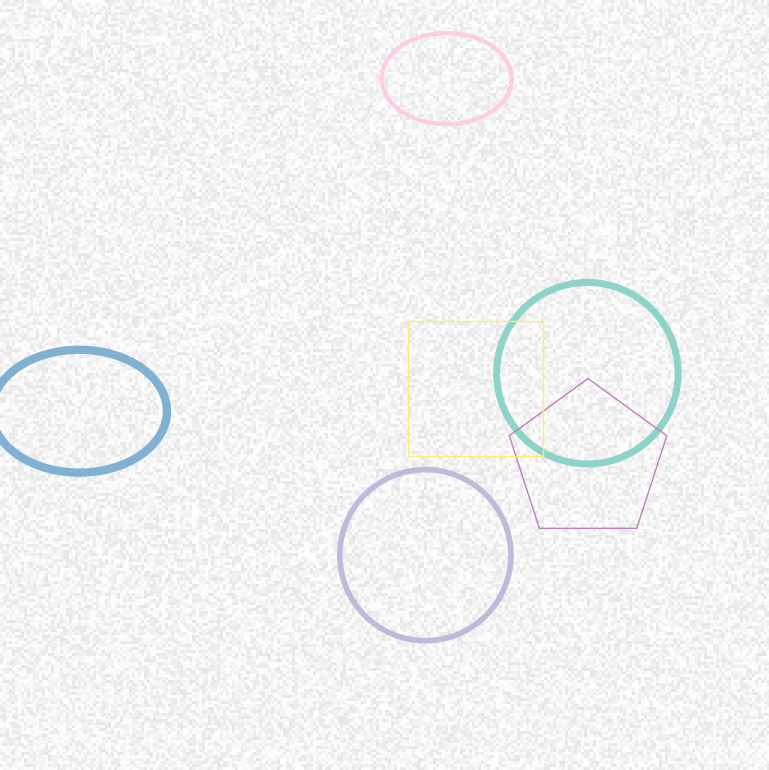[{"shape": "circle", "thickness": 2.5, "radius": 0.59, "center": [0.763, 0.515]}, {"shape": "circle", "thickness": 2, "radius": 0.56, "center": [0.552, 0.279]}, {"shape": "oval", "thickness": 3, "radius": 0.57, "center": [0.103, 0.466]}, {"shape": "oval", "thickness": 1.5, "radius": 0.42, "center": [0.58, 0.898]}, {"shape": "pentagon", "thickness": 0.5, "radius": 0.54, "center": [0.764, 0.401]}, {"shape": "square", "thickness": 0.5, "radius": 0.44, "center": [0.617, 0.496]}]